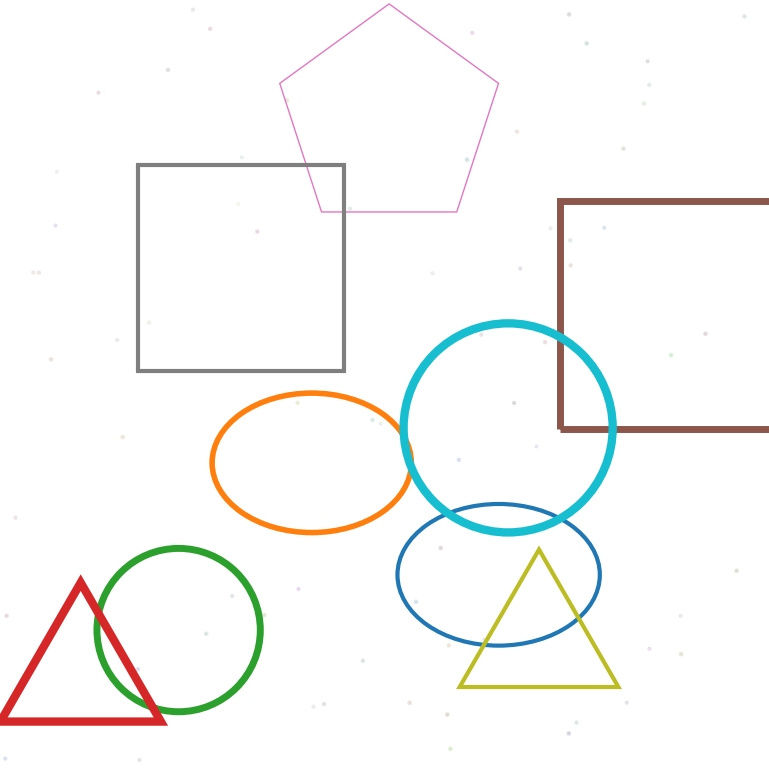[{"shape": "oval", "thickness": 1.5, "radius": 0.66, "center": [0.648, 0.254]}, {"shape": "oval", "thickness": 2, "radius": 0.65, "center": [0.405, 0.399]}, {"shape": "circle", "thickness": 2.5, "radius": 0.53, "center": [0.232, 0.182]}, {"shape": "triangle", "thickness": 3, "radius": 0.6, "center": [0.105, 0.123]}, {"shape": "square", "thickness": 2.5, "radius": 0.74, "center": [0.875, 0.59]}, {"shape": "pentagon", "thickness": 0.5, "radius": 0.75, "center": [0.505, 0.846]}, {"shape": "square", "thickness": 1.5, "radius": 0.67, "center": [0.313, 0.652]}, {"shape": "triangle", "thickness": 1.5, "radius": 0.6, "center": [0.7, 0.167]}, {"shape": "circle", "thickness": 3, "radius": 0.68, "center": [0.66, 0.444]}]